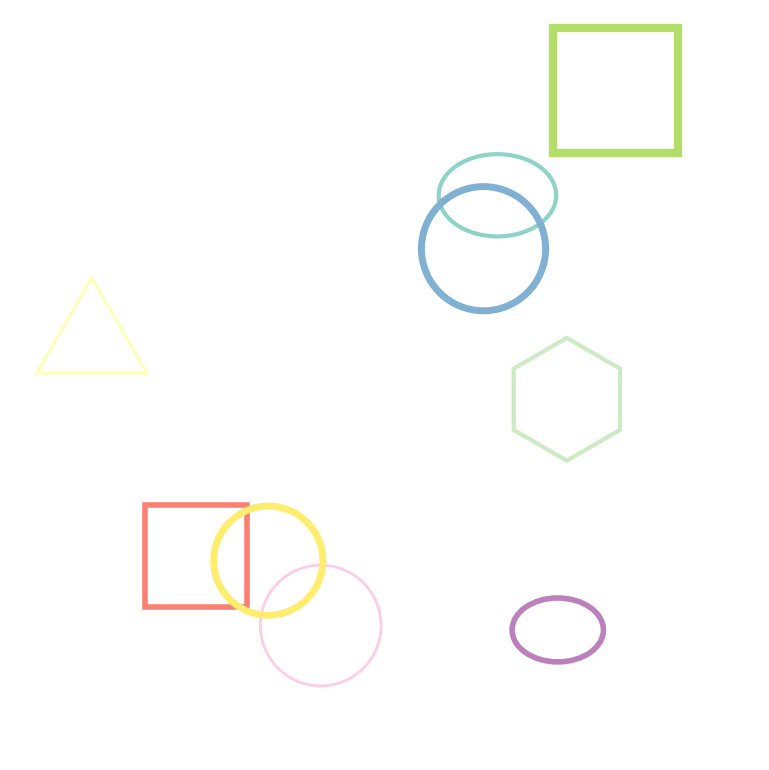[{"shape": "oval", "thickness": 1.5, "radius": 0.38, "center": [0.646, 0.746]}, {"shape": "triangle", "thickness": 1, "radius": 0.41, "center": [0.119, 0.557]}, {"shape": "square", "thickness": 2, "radius": 0.33, "center": [0.254, 0.278]}, {"shape": "circle", "thickness": 2.5, "radius": 0.4, "center": [0.628, 0.677]}, {"shape": "square", "thickness": 3, "radius": 0.41, "center": [0.799, 0.882]}, {"shape": "circle", "thickness": 1, "radius": 0.39, "center": [0.416, 0.188]}, {"shape": "oval", "thickness": 2, "radius": 0.3, "center": [0.724, 0.182]}, {"shape": "hexagon", "thickness": 1.5, "radius": 0.4, "center": [0.736, 0.481]}, {"shape": "circle", "thickness": 2.5, "radius": 0.35, "center": [0.348, 0.272]}]